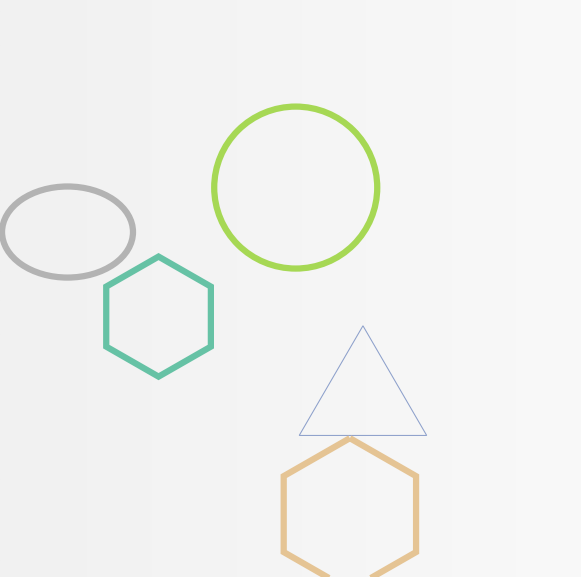[{"shape": "hexagon", "thickness": 3, "radius": 0.52, "center": [0.273, 0.451]}, {"shape": "triangle", "thickness": 0.5, "radius": 0.63, "center": [0.624, 0.308]}, {"shape": "circle", "thickness": 3, "radius": 0.7, "center": [0.509, 0.674]}, {"shape": "hexagon", "thickness": 3, "radius": 0.66, "center": [0.602, 0.109]}, {"shape": "oval", "thickness": 3, "radius": 0.56, "center": [0.116, 0.597]}]